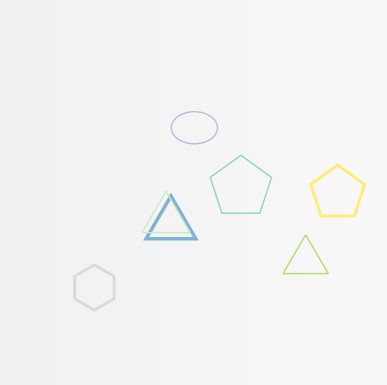[{"shape": "pentagon", "thickness": 1, "radius": 0.42, "center": [0.622, 0.514]}, {"shape": "oval", "thickness": 1, "radius": 0.3, "center": [0.502, 0.668]}, {"shape": "triangle", "thickness": 2.5, "radius": 0.37, "center": [0.441, 0.417]}, {"shape": "triangle", "thickness": 1, "radius": 0.34, "center": [0.789, 0.323]}, {"shape": "hexagon", "thickness": 2, "radius": 0.29, "center": [0.244, 0.253]}, {"shape": "triangle", "thickness": 1, "radius": 0.36, "center": [0.429, 0.432]}, {"shape": "pentagon", "thickness": 2, "radius": 0.37, "center": [0.871, 0.498]}]